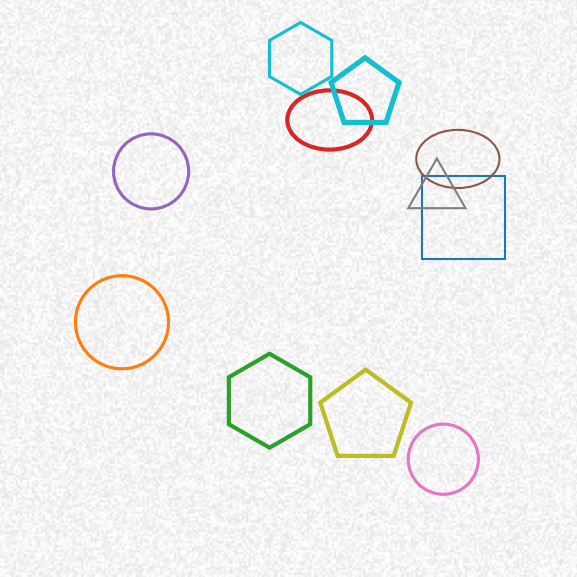[{"shape": "square", "thickness": 1, "radius": 0.36, "center": [0.802, 0.623]}, {"shape": "circle", "thickness": 1.5, "radius": 0.4, "center": [0.211, 0.441]}, {"shape": "hexagon", "thickness": 2, "radius": 0.41, "center": [0.467, 0.305]}, {"shape": "oval", "thickness": 2, "radius": 0.37, "center": [0.571, 0.791]}, {"shape": "circle", "thickness": 1.5, "radius": 0.33, "center": [0.262, 0.702]}, {"shape": "oval", "thickness": 1, "radius": 0.36, "center": [0.793, 0.724]}, {"shape": "circle", "thickness": 1.5, "radius": 0.3, "center": [0.768, 0.204]}, {"shape": "triangle", "thickness": 1, "radius": 0.29, "center": [0.757, 0.667]}, {"shape": "pentagon", "thickness": 2, "radius": 0.41, "center": [0.633, 0.277]}, {"shape": "hexagon", "thickness": 1.5, "radius": 0.31, "center": [0.521, 0.898]}, {"shape": "pentagon", "thickness": 2.5, "radius": 0.31, "center": [0.632, 0.837]}]